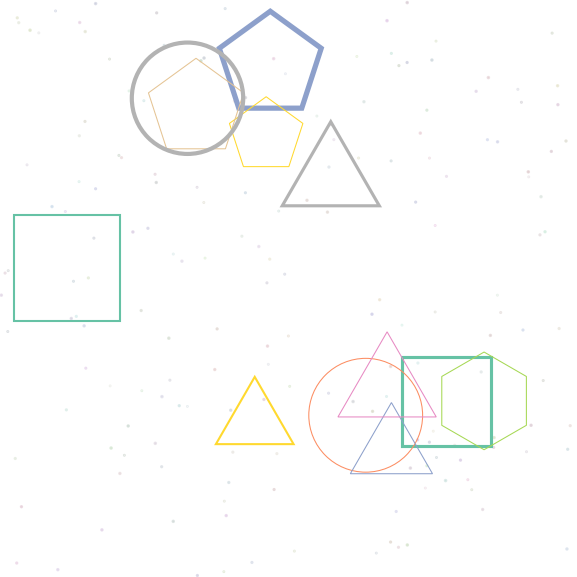[{"shape": "square", "thickness": 1, "radius": 0.46, "center": [0.116, 0.535]}, {"shape": "square", "thickness": 1.5, "radius": 0.39, "center": [0.773, 0.304]}, {"shape": "circle", "thickness": 0.5, "radius": 0.49, "center": [0.633, 0.28]}, {"shape": "pentagon", "thickness": 2.5, "radius": 0.46, "center": [0.468, 0.887]}, {"shape": "triangle", "thickness": 0.5, "radius": 0.41, "center": [0.678, 0.22]}, {"shape": "triangle", "thickness": 0.5, "radius": 0.49, "center": [0.67, 0.326]}, {"shape": "hexagon", "thickness": 0.5, "radius": 0.42, "center": [0.838, 0.305]}, {"shape": "pentagon", "thickness": 0.5, "radius": 0.33, "center": [0.461, 0.765]}, {"shape": "triangle", "thickness": 1, "radius": 0.39, "center": [0.441, 0.269]}, {"shape": "pentagon", "thickness": 0.5, "radius": 0.43, "center": [0.339, 0.812]}, {"shape": "circle", "thickness": 2, "radius": 0.48, "center": [0.325, 0.829]}, {"shape": "triangle", "thickness": 1.5, "radius": 0.49, "center": [0.573, 0.691]}]